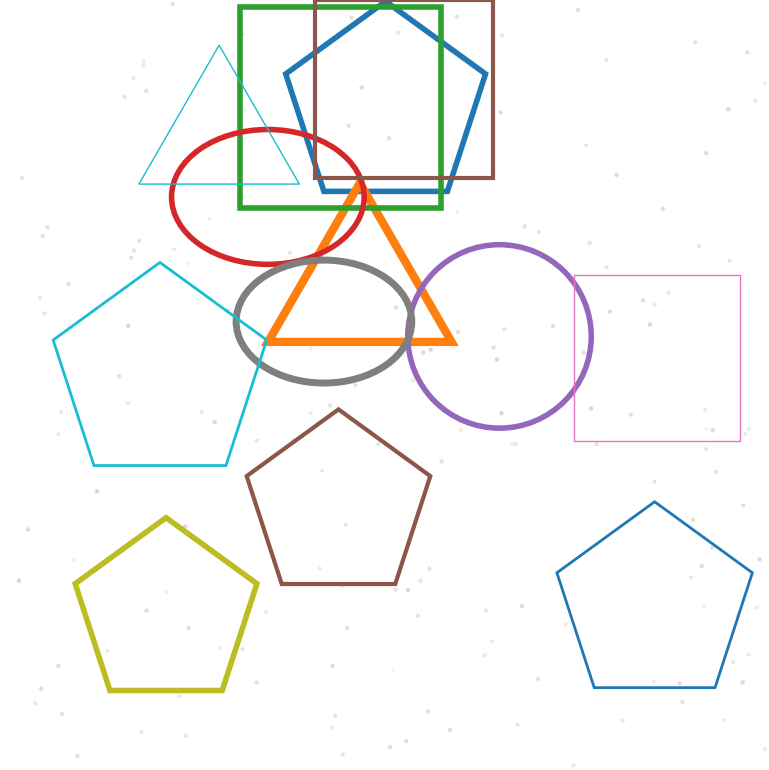[{"shape": "pentagon", "thickness": 2, "radius": 0.68, "center": [0.501, 0.862]}, {"shape": "pentagon", "thickness": 1, "radius": 0.67, "center": [0.85, 0.215]}, {"shape": "triangle", "thickness": 3, "radius": 0.69, "center": [0.467, 0.625]}, {"shape": "square", "thickness": 2, "radius": 0.65, "center": [0.442, 0.86]}, {"shape": "oval", "thickness": 2, "radius": 0.63, "center": [0.348, 0.744]}, {"shape": "circle", "thickness": 2, "radius": 0.6, "center": [0.649, 0.563]}, {"shape": "square", "thickness": 1.5, "radius": 0.58, "center": [0.525, 0.884]}, {"shape": "pentagon", "thickness": 1.5, "radius": 0.63, "center": [0.44, 0.343]}, {"shape": "square", "thickness": 0.5, "radius": 0.54, "center": [0.853, 0.535]}, {"shape": "oval", "thickness": 2.5, "radius": 0.57, "center": [0.421, 0.582]}, {"shape": "pentagon", "thickness": 2, "radius": 0.62, "center": [0.216, 0.204]}, {"shape": "triangle", "thickness": 0.5, "radius": 0.6, "center": [0.285, 0.821]}, {"shape": "pentagon", "thickness": 1, "radius": 0.73, "center": [0.208, 0.513]}]